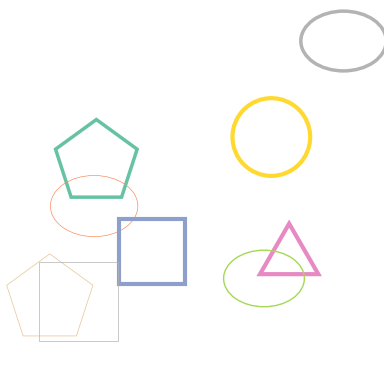[{"shape": "pentagon", "thickness": 2.5, "radius": 0.56, "center": [0.25, 0.578]}, {"shape": "oval", "thickness": 0.5, "radius": 0.57, "center": [0.245, 0.465]}, {"shape": "square", "thickness": 3, "radius": 0.43, "center": [0.395, 0.347]}, {"shape": "triangle", "thickness": 3, "radius": 0.44, "center": [0.751, 0.332]}, {"shape": "oval", "thickness": 1, "radius": 0.52, "center": [0.686, 0.277]}, {"shape": "circle", "thickness": 3, "radius": 0.5, "center": [0.705, 0.644]}, {"shape": "pentagon", "thickness": 0.5, "radius": 0.59, "center": [0.129, 0.223]}, {"shape": "oval", "thickness": 2.5, "radius": 0.55, "center": [0.892, 0.893]}, {"shape": "square", "thickness": 0.5, "radius": 0.51, "center": [0.204, 0.216]}]